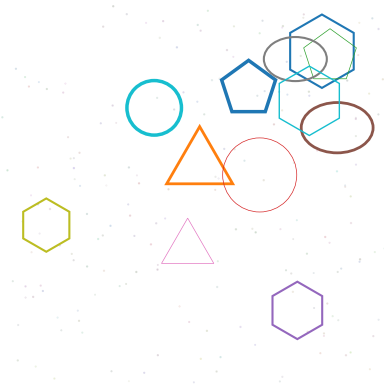[{"shape": "pentagon", "thickness": 2.5, "radius": 0.37, "center": [0.646, 0.77]}, {"shape": "hexagon", "thickness": 1.5, "radius": 0.48, "center": [0.836, 0.867]}, {"shape": "triangle", "thickness": 2, "radius": 0.5, "center": [0.519, 0.572]}, {"shape": "pentagon", "thickness": 0.5, "radius": 0.36, "center": [0.857, 0.854]}, {"shape": "circle", "thickness": 0.5, "radius": 0.48, "center": [0.675, 0.546]}, {"shape": "hexagon", "thickness": 1.5, "radius": 0.37, "center": [0.772, 0.194]}, {"shape": "oval", "thickness": 2, "radius": 0.47, "center": [0.876, 0.668]}, {"shape": "triangle", "thickness": 0.5, "radius": 0.39, "center": [0.487, 0.355]}, {"shape": "oval", "thickness": 1.5, "radius": 0.41, "center": [0.767, 0.847]}, {"shape": "hexagon", "thickness": 1.5, "radius": 0.35, "center": [0.12, 0.415]}, {"shape": "circle", "thickness": 2.5, "radius": 0.35, "center": [0.401, 0.72]}, {"shape": "hexagon", "thickness": 1, "radius": 0.45, "center": [0.803, 0.738]}]